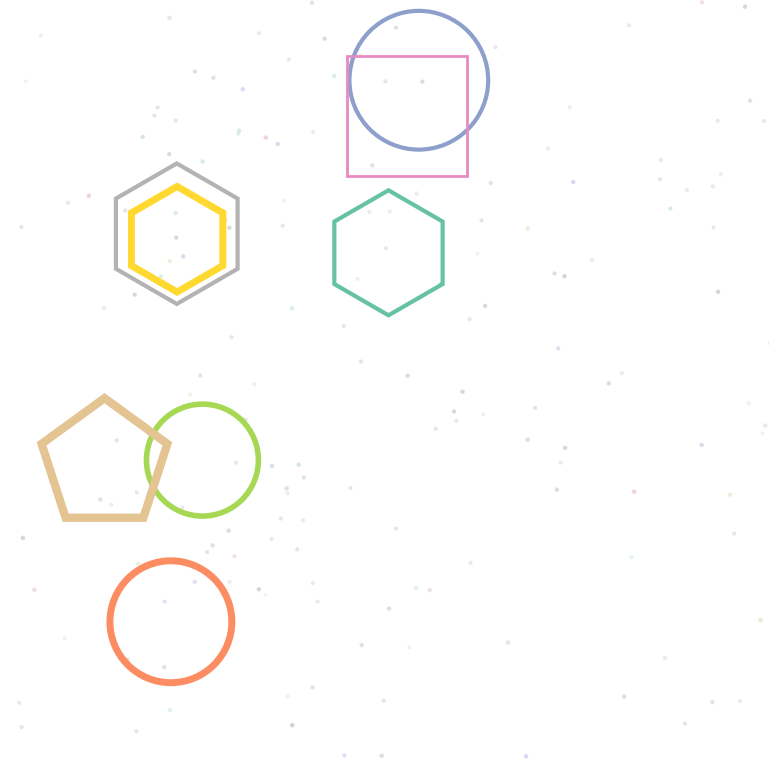[{"shape": "hexagon", "thickness": 1.5, "radius": 0.41, "center": [0.505, 0.672]}, {"shape": "circle", "thickness": 2.5, "radius": 0.4, "center": [0.222, 0.193]}, {"shape": "circle", "thickness": 1.5, "radius": 0.45, "center": [0.544, 0.896]}, {"shape": "square", "thickness": 1, "radius": 0.39, "center": [0.528, 0.849]}, {"shape": "circle", "thickness": 2, "radius": 0.36, "center": [0.263, 0.402]}, {"shape": "hexagon", "thickness": 2.5, "radius": 0.34, "center": [0.23, 0.689]}, {"shape": "pentagon", "thickness": 3, "radius": 0.43, "center": [0.136, 0.397]}, {"shape": "hexagon", "thickness": 1.5, "radius": 0.46, "center": [0.23, 0.697]}]